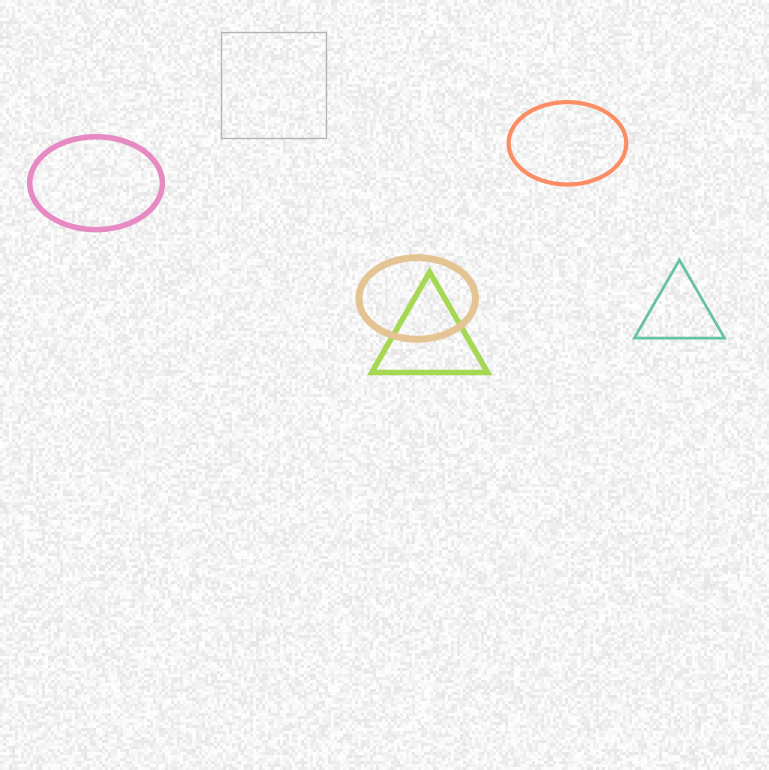[{"shape": "triangle", "thickness": 1, "radius": 0.34, "center": [0.882, 0.595]}, {"shape": "oval", "thickness": 1.5, "radius": 0.38, "center": [0.737, 0.814]}, {"shape": "oval", "thickness": 2, "radius": 0.43, "center": [0.125, 0.762]}, {"shape": "triangle", "thickness": 2, "radius": 0.43, "center": [0.558, 0.56]}, {"shape": "oval", "thickness": 2.5, "radius": 0.38, "center": [0.542, 0.612]}, {"shape": "square", "thickness": 0.5, "radius": 0.34, "center": [0.355, 0.89]}]